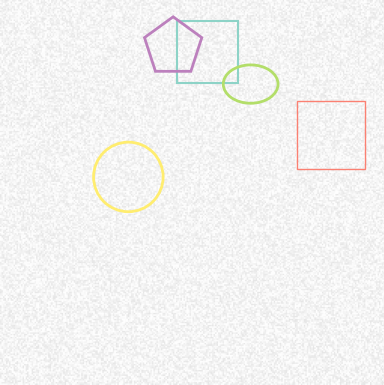[{"shape": "square", "thickness": 1.5, "radius": 0.4, "center": [0.539, 0.864]}, {"shape": "square", "thickness": 1, "radius": 0.44, "center": [0.859, 0.649]}, {"shape": "oval", "thickness": 2, "radius": 0.36, "center": [0.651, 0.782]}, {"shape": "pentagon", "thickness": 2, "radius": 0.39, "center": [0.45, 0.878]}, {"shape": "circle", "thickness": 2, "radius": 0.45, "center": [0.333, 0.54]}]